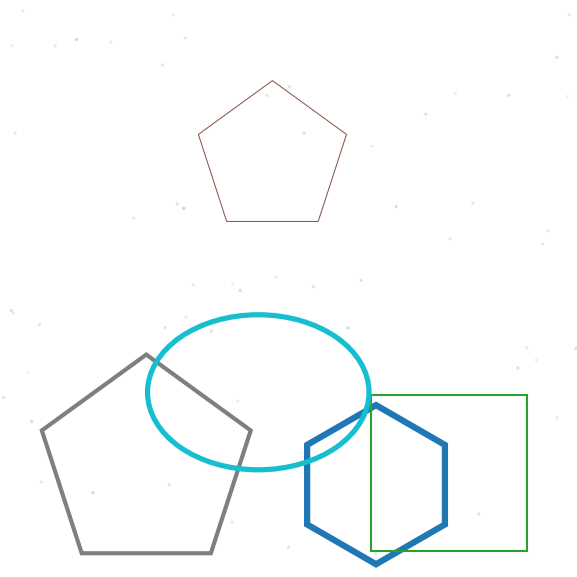[{"shape": "hexagon", "thickness": 3, "radius": 0.69, "center": [0.651, 0.16]}, {"shape": "square", "thickness": 1, "radius": 0.68, "center": [0.777, 0.18]}, {"shape": "pentagon", "thickness": 0.5, "radius": 0.67, "center": [0.472, 0.725]}, {"shape": "pentagon", "thickness": 2, "radius": 0.95, "center": [0.253, 0.195]}, {"shape": "oval", "thickness": 2.5, "radius": 0.96, "center": [0.447, 0.32]}]